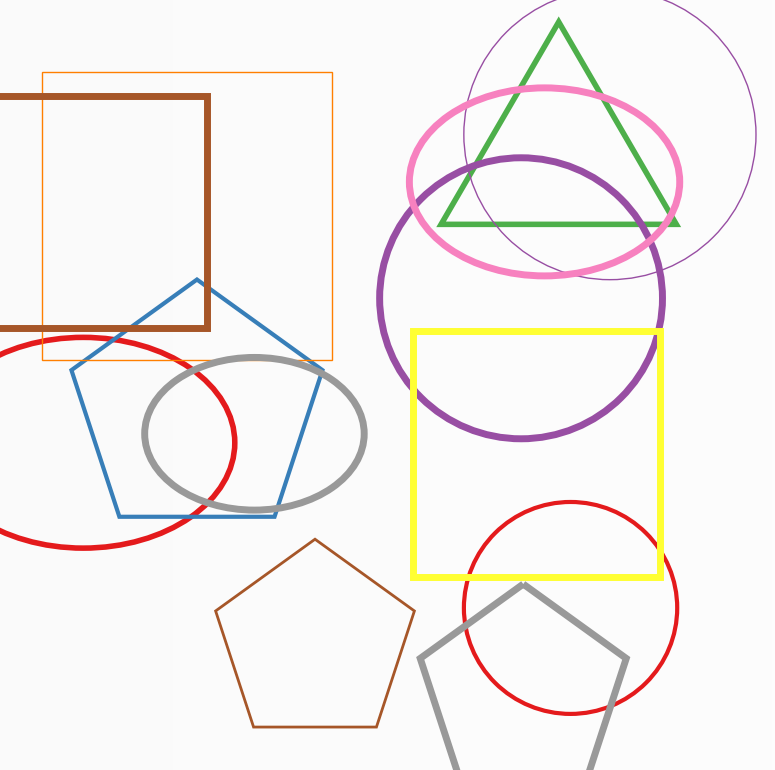[{"shape": "oval", "thickness": 2, "radius": 0.98, "center": [0.107, 0.425]}, {"shape": "circle", "thickness": 1.5, "radius": 0.69, "center": [0.736, 0.21]}, {"shape": "pentagon", "thickness": 1.5, "radius": 0.85, "center": [0.254, 0.467]}, {"shape": "triangle", "thickness": 2, "radius": 0.88, "center": [0.721, 0.796]}, {"shape": "circle", "thickness": 0.5, "radius": 0.94, "center": [0.787, 0.825]}, {"shape": "circle", "thickness": 2.5, "radius": 0.91, "center": [0.672, 0.613]}, {"shape": "square", "thickness": 0.5, "radius": 0.93, "center": [0.242, 0.72]}, {"shape": "square", "thickness": 2.5, "radius": 0.8, "center": [0.693, 0.411]}, {"shape": "pentagon", "thickness": 1, "radius": 0.67, "center": [0.406, 0.165]}, {"shape": "square", "thickness": 2.5, "radius": 0.75, "center": [0.116, 0.725]}, {"shape": "oval", "thickness": 2.5, "radius": 0.87, "center": [0.703, 0.764]}, {"shape": "pentagon", "thickness": 2.5, "radius": 0.7, "center": [0.675, 0.102]}, {"shape": "oval", "thickness": 2.5, "radius": 0.71, "center": [0.328, 0.437]}]